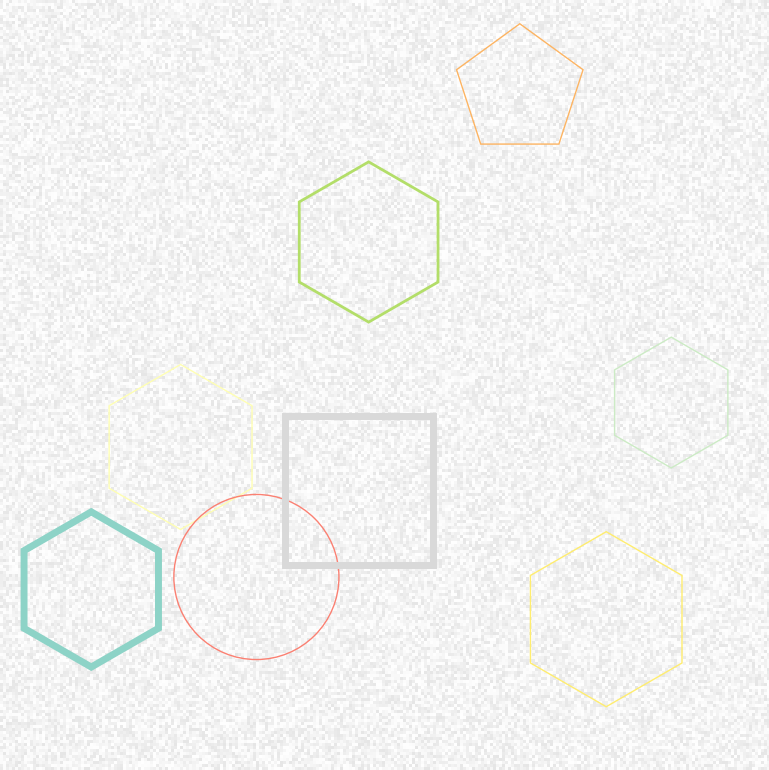[{"shape": "hexagon", "thickness": 2.5, "radius": 0.5, "center": [0.119, 0.234]}, {"shape": "hexagon", "thickness": 0.5, "radius": 0.54, "center": [0.235, 0.419]}, {"shape": "circle", "thickness": 0.5, "radius": 0.54, "center": [0.333, 0.251]}, {"shape": "pentagon", "thickness": 0.5, "radius": 0.43, "center": [0.675, 0.883]}, {"shape": "hexagon", "thickness": 1, "radius": 0.52, "center": [0.479, 0.686]}, {"shape": "square", "thickness": 2.5, "radius": 0.48, "center": [0.467, 0.363]}, {"shape": "hexagon", "thickness": 0.5, "radius": 0.42, "center": [0.872, 0.477]}, {"shape": "hexagon", "thickness": 0.5, "radius": 0.57, "center": [0.787, 0.196]}]